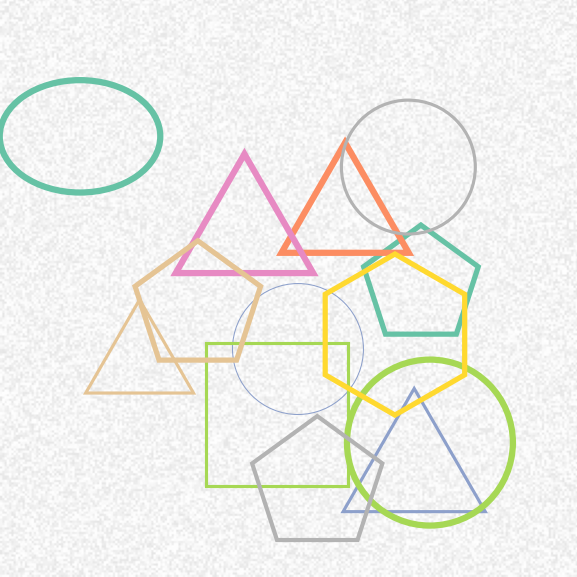[{"shape": "pentagon", "thickness": 2.5, "radius": 0.52, "center": [0.729, 0.505]}, {"shape": "oval", "thickness": 3, "radius": 0.69, "center": [0.139, 0.763]}, {"shape": "triangle", "thickness": 3, "radius": 0.64, "center": [0.598, 0.625]}, {"shape": "circle", "thickness": 0.5, "radius": 0.57, "center": [0.516, 0.395]}, {"shape": "triangle", "thickness": 1.5, "radius": 0.71, "center": [0.717, 0.184]}, {"shape": "triangle", "thickness": 3, "radius": 0.69, "center": [0.423, 0.595]}, {"shape": "square", "thickness": 1.5, "radius": 0.62, "center": [0.479, 0.282]}, {"shape": "circle", "thickness": 3, "radius": 0.72, "center": [0.744, 0.233]}, {"shape": "hexagon", "thickness": 2.5, "radius": 0.7, "center": [0.684, 0.42]}, {"shape": "triangle", "thickness": 1.5, "radius": 0.54, "center": [0.242, 0.372]}, {"shape": "pentagon", "thickness": 2.5, "radius": 0.57, "center": [0.343, 0.468]}, {"shape": "pentagon", "thickness": 2, "radius": 0.59, "center": [0.549, 0.16]}, {"shape": "circle", "thickness": 1.5, "radius": 0.58, "center": [0.707, 0.71]}]